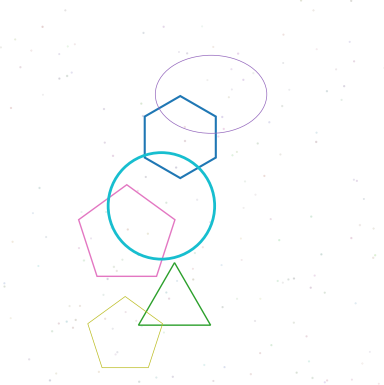[{"shape": "hexagon", "thickness": 1.5, "radius": 0.53, "center": [0.468, 0.644]}, {"shape": "triangle", "thickness": 1, "radius": 0.54, "center": [0.453, 0.21]}, {"shape": "oval", "thickness": 0.5, "radius": 0.72, "center": [0.548, 0.755]}, {"shape": "pentagon", "thickness": 1, "radius": 0.66, "center": [0.329, 0.389]}, {"shape": "pentagon", "thickness": 0.5, "radius": 0.51, "center": [0.325, 0.128]}, {"shape": "circle", "thickness": 2, "radius": 0.69, "center": [0.419, 0.465]}]